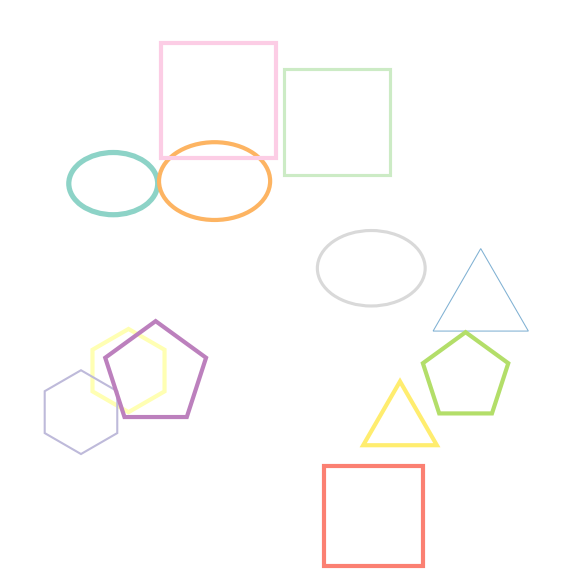[{"shape": "oval", "thickness": 2.5, "radius": 0.38, "center": [0.196, 0.681]}, {"shape": "hexagon", "thickness": 2, "radius": 0.36, "center": [0.223, 0.357]}, {"shape": "hexagon", "thickness": 1, "radius": 0.36, "center": [0.14, 0.285]}, {"shape": "square", "thickness": 2, "radius": 0.43, "center": [0.647, 0.106]}, {"shape": "triangle", "thickness": 0.5, "radius": 0.48, "center": [0.832, 0.473]}, {"shape": "oval", "thickness": 2, "radius": 0.48, "center": [0.372, 0.686]}, {"shape": "pentagon", "thickness": 2, "radius": 0.39, "center": [0.806, 0.346]}, {"shape": "square", "thickness": 2, "radius": 0.5, "center": [0.378, 0.825]}, {"shape": "oval", "thickness": 1.5, "radius": 0.47, "center": [0.643, 0.535]}, {"shape": "pentagon", "thickness": 2, "radius": 0.46, "center": [0.27, 0.351]}, {"shape": "square", "thickness": 1.5, "radius": 0.46, "center": [0.583, 0.788]}, {"shape": "triangle", "thickness": 2, "radius": 0.37, "center": [0.693, 0.265]}]